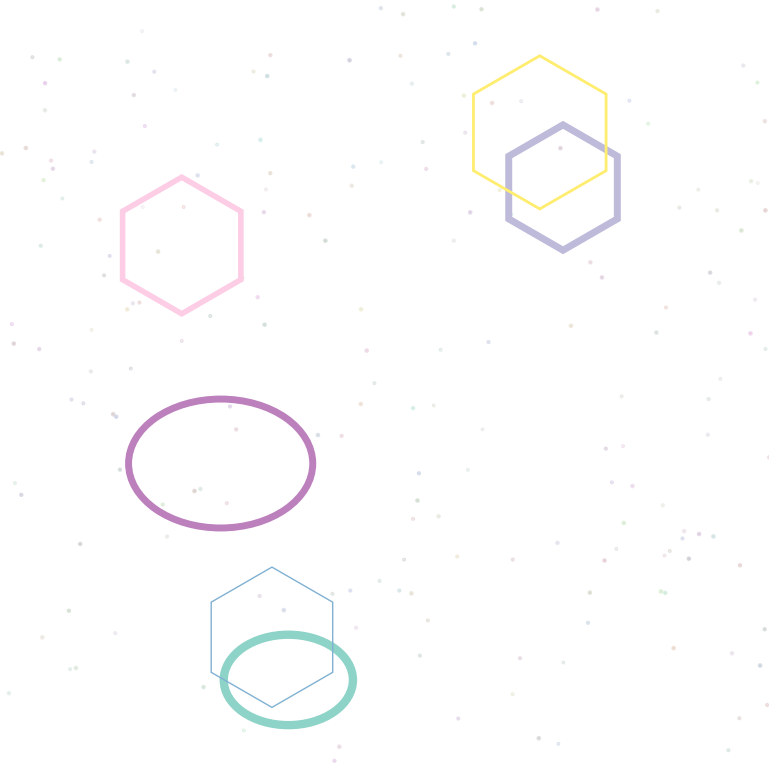[{"shape": "oval", "thickness": 3, "radius": 0.42, "center": [0.374, 0.117]}, {"shape": "hexagon", "thickness": 2.5, "radius": 0.41, "center": [0.731, 0.756]}, {"shape": "hexagon", "thickness": 0.5, "radius": 0.46, "center": [0.353, 0.172]}, {"shape": "hexagon", "thickness": 2, "radius": 0.44, "center": [0.236, 0.681]}, {"shape": "oval", "thickness": 2.5, "radius": 0.6, "center": [0.287, 0.398]}, {"shape": "hexagon", "thickness": 1, "radius": 0.5, "center": [0.701, 0.828]}]